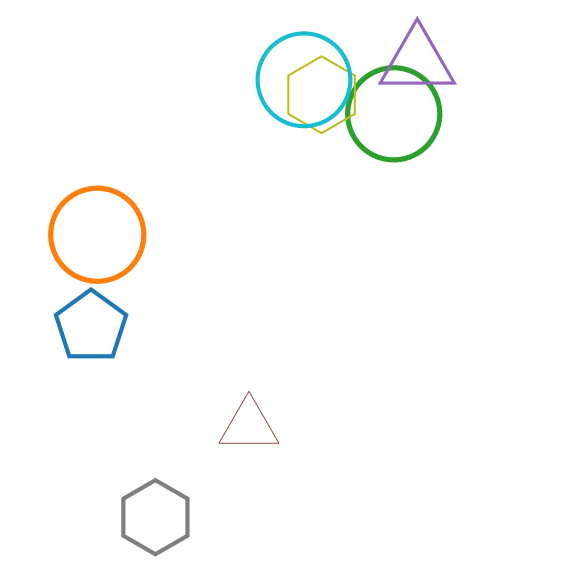[{"shape": "pentagon", "thickness": 2, "radius": 0.32, "center": [0.158, 0.434]}, {"shape": "circle", "thickness": 2.5, "radius": 0.4, "center": [0.168, 0.593]}, {"shape": "circle", "thickness": 2.5, "radius": 0.4, "center": [0.682, 0.802]}, {"shape": "triangle", "thickness": 1.5, "radius": 0.37, "center": [0.723, 0.892]}, {"shape": "triangle", "thickness": 0.5, "radius": 0.3, "center": [0.431, 0.262]}, {"shape": "hexagon", "thickness": 2, "radius": 0.32, "center": [0.269, 0.104]}, {"shape": "hexagon", "thickness": 1, "radius": 0.33, "center": [0.557, 0.835]}, {"shape": "circle", "thickness": 2, "radius": 0.4, "center": [0.526, 0.861]}]